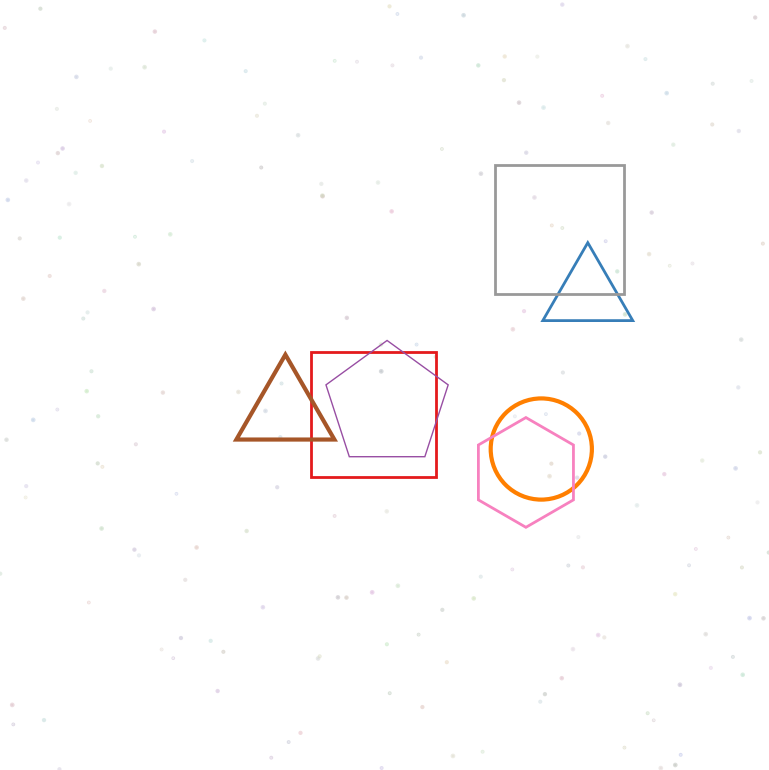[{"shape": "square", "thickness": 1, "radius": 0.4, "center": [0.485, 0.462]}, {"shape": "triangle", "thickness": 1, "radius": 0.34, "center": [0.763, 0.617]}, {"shape": "pentagon", "thickness": 0.5, "radius": 0.42, "center": [0.503, 0.474]}, {"shape": "circle", "thickness": 1.5, "radius": 0.33, "center": [0.703, 0.417]}, {"shape": "triangle", "thickness": 1.5, "radius": 0.37, "center": [0.371, 0.466]}, {"shape": "hexagon", "thickness": 1, "radius": 0.36, "center": [0.683, 0.386]}, {"shape": "square", "thickness": 1, "radius": 0.42, "center": [0.727, 0.702]}]